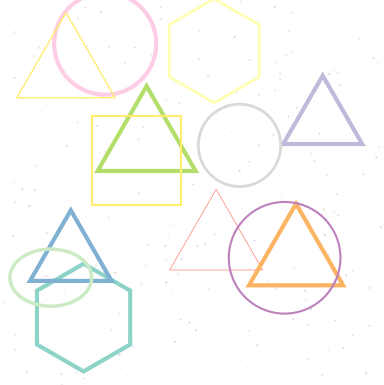[{"shape": "hexagon", "thickness": 3, "radius": 0.7, "center": [0.217, 0.175]}, {"shape": "hexagon", "thickness": 2, "radius": 0.68, "center": [0.556, 0.868]}, {"shape": "triangle", "thickness": 3, "radius": 0.59, "center": [0.838, 0.685]}, {"shape": "triangle", "thickness": 0.5, "radius": 0.7, "center": [0.561, 0.368]}, {"shape": "triangle", "thickness": 3, "radius": 0.61, "center": [0.184, 0.332]}, {"shape": "triangle", "thickness": 3, "radius": 0.71, "center": [0.769, 0.33]}, {"shape": "triangle", "thickness": 3, "radius": 0.73, "center": [0.381, 0.629]}, {"shape": "circle", "thickness": 3, "radius": 0.66, "center": [0.273, 0.887]}, {"shape": "circle", "thickness": 2, "radius": 0.53, "center": [0.622, 0.622]}, {"shape": "circle", "thickness": 1.5, "radius": 0.73, "center": [0.739, 0.33]}, {"shape": "oval", "thickness": 2.5, "radius": 0.53, "center": [0.132, 0.279]}, {"shape": "square", "thickness": 1.5, "radius": 0.58, "center": [0.354, 0.584]}, {"shape": "triangle", "thickness": 1, "radius": 0.74, "center": [0.171, 0.82]}]